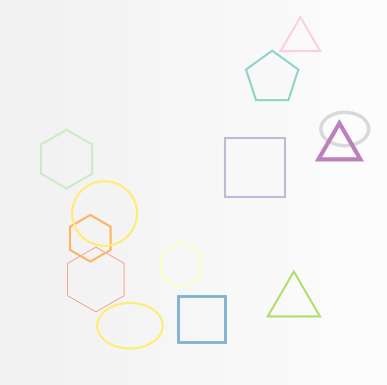[{"shape": "pentagon", "thickness": 1.5, "radius": 0.36, "center": [0.702, 0.797]}, {"shape": "hexagon", "thickness": 1, "radius": 0.3, "center": [0.466, 0.312]}, {"shape": "square", "thickness": 1.5, "radius": 0.38, "center": [0.658, 0.565]}, {"shape": "hexagon", "thickness": 0.5, "radius": 0.42, "center": [0.247, 0.274]}, {"shape": "square", "thickness": 2, "radius": 0.3, "center": [0.52, 0.172]}, {"shape": "hexagon", "thickness": 1.5, "radius": 0.3, "center": [0.233, 0.381]}, {"shape": "triangle", "thickness": 1.5, "radius": 0.39, "center": [0.758, 0.217]}, {"shape": "triangle", "thickness": 1.5, "radius": 0.29, "center": [0.775, 0.897]}, {"shape": "oval", "thickness": 2.5, "radius": 0.31, "center": [0.89, 0.665]}, {"shape": "triangle", "thickness": 3, "radius": 0.31, "center": [0.876, 0.617]}, {"shape": "hexagon", "thickness": 1.5, "radius": 0.38, "center": [0.172, 0.587]}, {"shape": "circle", "thickness": 1.5, "radius": 0.42, "center": [0.27, 0.445]}, {"shape": "oval", "thickness": 1.5, "radius": 0.42, "center": [0.335, 0.154]}]